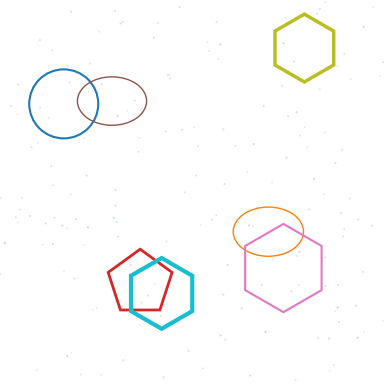[{"shape": "circle", "thickness": 1.5, "radius": 0.45, "center": [0.166, 0.73]}, {"shape": "oval", "thickness": 1, "radius": 0.46, "center": [0.697, 0.398]}, {"shape": "pentagon", "thickness": 2, "radius": 0.44, "center": [0.364, 0.265]}, {"shape": "oval", "thickness": 1, "radius": 0.45, "center": [0.291, 0.738]}, {"shape": "hexagon", "thickness": 1.5, "radius": 0.57, "center": [0.736, 0.304]}, {"shape": "hexagon", "thickness": 2.5, "radius": 0.44, "center": [0.79, 0.875]}, {"shape": "hexagon", "thickness": 3, "radius": 0.46, "center": [0.42, 0.238]}]